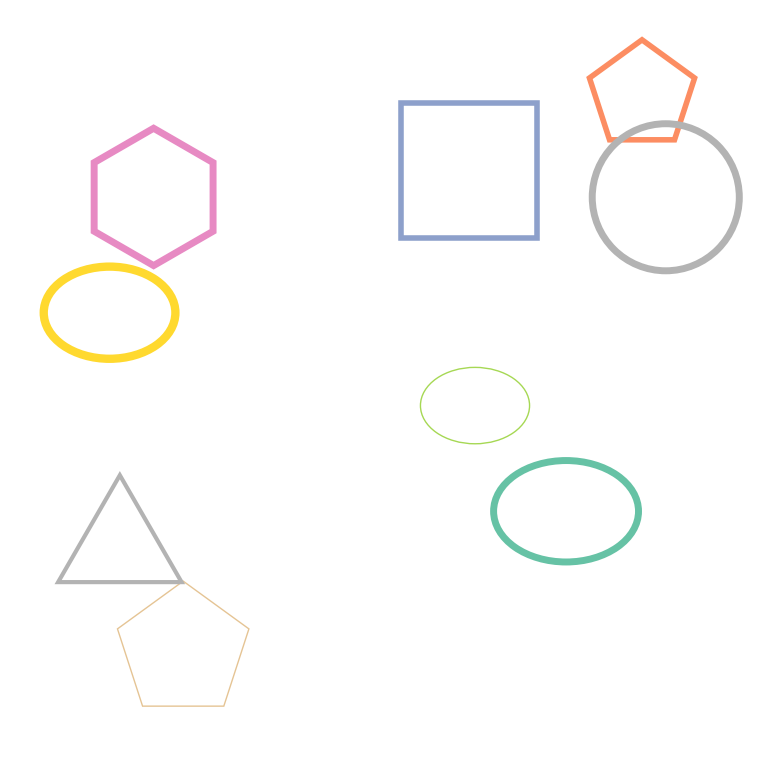[{"shape": "oval", "thickness": 2.5, "radius": 0.47, "center": [0.735, 0.336]}, {"shape": "pentagon", "thickness": 2, "radius": 0.36, "center": [0.834, 0.877]}, {"shape": "square", "thickness": 2, "radius": 0.44, "center": [0.609, 0.778]}, {"shape": "hexagon", "thickness": 2.5, "radius": 0.45, "center": [0.199, 0.744]}, {"shape": "oval", "thickness": 0.5, "radius": 0.35, "center": [0.617, 0.473]}, {"shape": "oval", "thickness": 3, "radius": 0.43, "center": [0.142, 0.594]}, {"shape": "pentagon", "thickness": 0.5, "radius": 0.45, "center": [0.238, 0.156]}, {"shape": "circle", "thickness": 2.5, "radius": 0.48, "center": [0.865, 0.744]}, {"shape": "triangle", "thickness": 1.5, "radius": 0.46, "center": [0.156, 0.29]}]